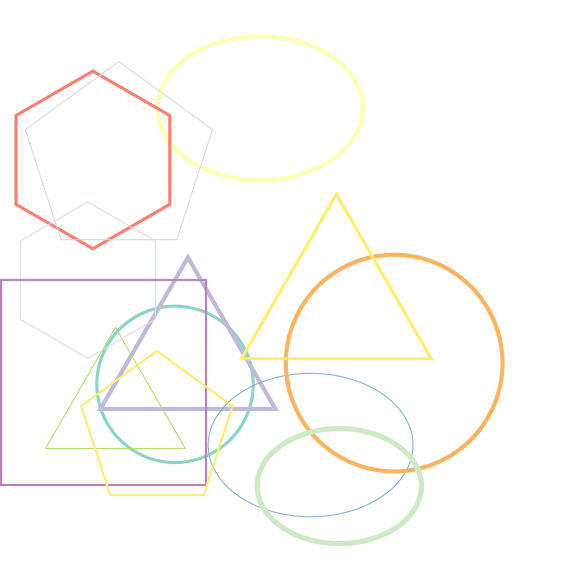[{"shape": "circle", "thickness": 1.5, "radius": 0.68, "center": [0.303, 0.334]}, {"shape": "oval", "thickness": 2, "radius": 0.89, "center": [0.451, 0.812]}, {"shape": "triangle", "thickness": 2, "radius": 0.87, "center": [0.325, 0.379]}, {"shape": "hexagon", "thickness": 1.5, "radius": 0.77, "center": [0.161, 0.722]}, {"shape": "oval", "thickness": 0.5, "radius": 0.89, "center": [0.538, 0.228]}, {"shape": "circle", "thickness": 2, "radius": 0.94, "center": [0.683, 0.37]}, {"shape": "triangle", "thickness": 0.5, "radius": 0.7, "center": [0.2, 0.292]}, {"shape": "hexagon", "thickness": 0.5, "radius": 0.68, "center": [0.152, 0.514]}, {"shape": "pentagon", "thickness": 0.5, "radius": 0.85, "center": [0.206, 0.722]}, {"shape": "square", "thickness": 1, "radius": 0.89, "center": [0.179, 0.338]}, {"shape": "oval", "thickness": 2.5, "radius": 0.71, "center": [0.588, 0.157]}, {"shape": "triangle", "thickness": 1.5, "radius": 0.95, "center": [0.582, 0.473]}, {"shape": "pentagon", "thickness": 1, "radius": 0.69, "center": [0.272, 0.254]}]